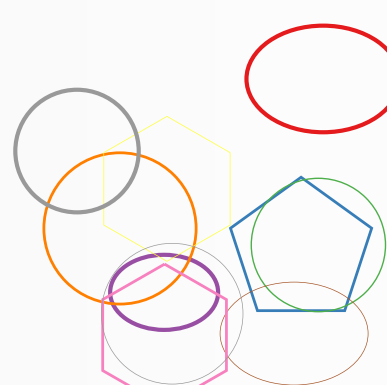[{"shape": "oval", "thickness": 3, "radius": 0.99, "center": [0.834, 0.795]}, {"shape": "pentagon", "thickness": 2, "radius": 0.96, "center": [0.777, 0.348]}, {"shape": "circle", "thickness": 1, "radius": 0.87, "center": [0.822, 0.364]}, {"shape": "oval", "thickness": 3, "radius": 0.7, "center": [0.424, 0.241]}, {"shape": "circle", "thickness": 2, "radius": 0.98, "center": [0.31, 0.407]}, {"shape": "hexagon", "thickness": 0.5, "radius": 0.94, "center": [0.431, 0.509]}, {"shape": "oval", "thickness": 0.5, "radius": 0.95, "center": [0.759, 0.134]}, {"shape": "hexagon", "thickness": 2, "radius": 0.92, "center": [0.425, 0.13]}, {"shape": "circle", "thickness": 3, "radius": 0.8, "center": [0.199, 0.608]}, {"shape": "circle", "thickness": 0.5, "radius": 0.91, "center": [0.444, 0.185]}]